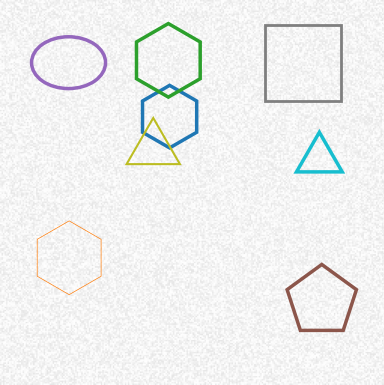[{"shape": "hexagon", "thickness": 2.5, "radius": 0.41, "center": [0.441, 0.697]}, {"shape": "hexagon", "thickness": 0.5, "radius": 0.48, "center": [0.18, 0.33]}, {"shape": "hexagon", "thickness": 2.5, "radius": 0.48, "center": [0.437, 0.843]}, {"shape": "oval", "thickness": 2.5, "radius": 0.48, "center": [0.178, 0.837]}, {"shape": "pentagon", "thickness": 2.5, "radius": 0.47, "center": [0.836, 0.218]}, {"shape": "square", "thickness": 2, "radius": 0.49, "center": [0.788, 0.836]}, {"shape": "triangle", "thickness": 1.5, "radius": 0.4, "center": [0.398, 0.614]}, {"shape": "triangle", "thickness": 2.5, "radius": 0.34, "center": [0.83, 0.588]}]